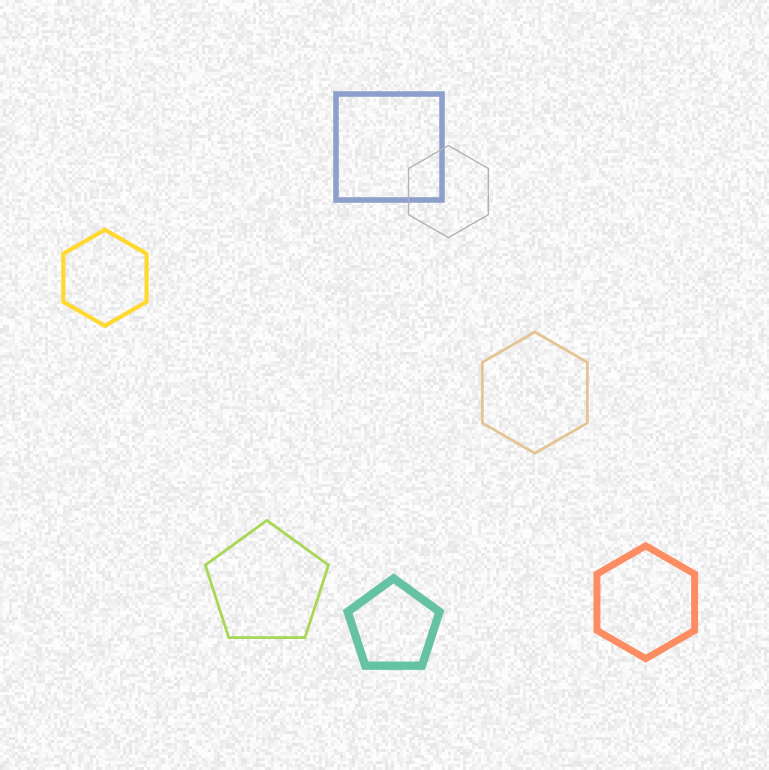[{"shape": "pentagon", "thickness": 3, "radius": 0.31, "center": [0.511, 0.186]}, {"shape": "hexagon", "thickness": 2.5, "radius": 0.37, "center": [0.839, 0.218]}, {"shape": "square", "thickness": 2, "radius": 0.34, "center": [0.506, 0.809]}, {"shape": "pentagon", "thickness": 1, "radius": 0.42, "center": [0.347, 0.24]}, {"shape": "hexagon", "thickness": 1.5, "radius": 0.31, "center": [0.136, 0.639]}, {"shape": "hexagon", "thickness": 1, "radius": 0.39, "center": [0.695, 0.49]}, {"shape": "hexagon", "thickness": 0.5, "radius": 0.3, "center": [0.582, 0.751]}]